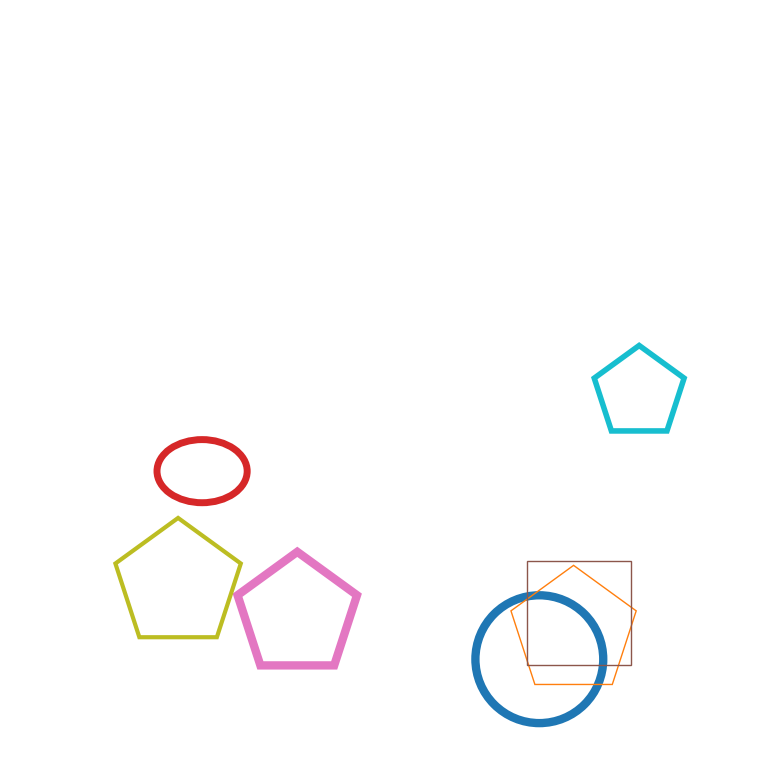[{"shape": "circle", "thickness": 3, "radius": 0.42, "center": [0.7, 0.144]}, {"shape": "pentagon", "thickness": 0.5, "radius": 0.43, "center": [0.745, 0.18]}, {"shape": "oval", "thickness": 2.5, "radius": 0.29, "center": [0.262, 0.388]}, {"shape": "square", "thickness": 0.5, "radius": 0.34, "center": [0.752, 0.203]}, {"shape": "pentagon", "thickness": 3, "radius": 0.41, "center": [0.386, 0.202]}, {"shape": "pentagon", "thickness": 1.5, "radius": 0.43, "center": [0.231, 0.242]}, {"shape": "pentagon", "thickness": 2, "radius": 0.31, "center": [0.83, 0.49]}]